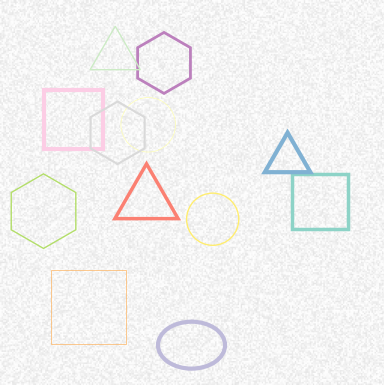[{"shape": "square", "thickness": 2.5, "radius": 0.36, "center": [0.832, 0.477]}, {"shape": "circle", "thickness": 0.5, "radius": 0.35, "center": [0.385, 0.676]}, {"shape": "oval", "thickness": 3, "radius": 0.44, "center": [0.497, 0.103]}, {"shape": "triangle", "thickness": 2.5, "radius": 0.47, "center": [0.381, 0.48]}, {"shape": "triangle", "thickness": 3, "radius": 0.34, "center": [0.747, 0.587]}, {"shape": "square", "thickness": 0.5, "radius": 0.48, "center": [0.23, 0.202]}, {"shape": "hexagon", "thickness": 1, "radius": 0.48, "center": [0.113, 0.452]}, {"shape": "square", "thickness": 3, "radius": 0.38, "center": [0.192, 0.689]}, {"shape": "hexagon", "thickness": 1.5, "radius": 0.41, "center": [0.305, 0.655]}, {"shape": "hexagon", "thickness": 2, "radius": 0.4, "center": [0.426, 0.837]}, {"shape": "triangle", "thickness": 1, "radius": 0.38, "center": [0.299, 0.857]}, {"shape": "circle", "thickness": 1, "radius": 0.34, "center": [0.552, 0.431]}]